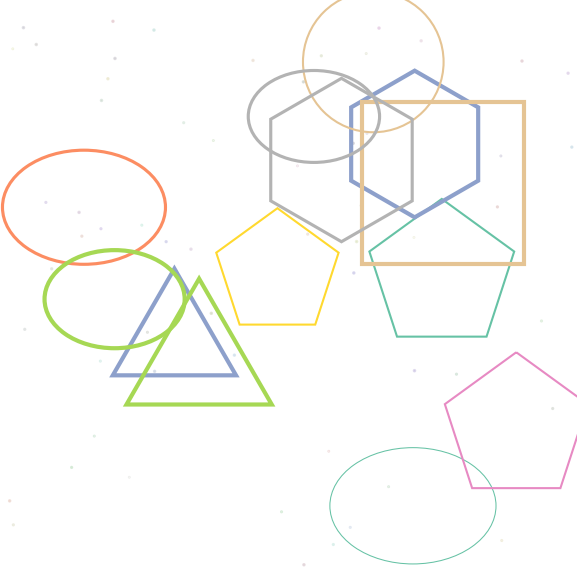[{"shape": "pentagon", "thickness": 1, "radius": 0.66, "center": [0.765, 0.523]}, {"shape": "oval", "thickness": 0.5, "radius": 0.72, "center": [0.715, 0.123]}, {"shape": "oval", "thickness": 1.5, "radius": 0.71, "center": [0.145, 0.64]}, {"shape": "hexagon", "thickness": 2, "radius": 0.63, "center": [0.718, 0.75]}, {"shape": "triangle", "thickness": 2, "radius": 0.62, "center": [0.302, 0.411]}, {"shape": "pentagon", "thickness": 1, "radius": 0.65, "center": [0.894, 0.259]}, {"shape": "oval", "thickness": 2, "radius": 0.61, "center": [0.198, 0.481]}, {"shape": "triangle", "thickness": 2, "radius": 0.73, "center": [0.345, 0.371]}, {"shape": "pentagon", "thickness": 1, "radius": 0.56, "center": [0.48, 0.527]}, {"shape": "square", "thickness": 2, "radius": 0.7, "center": [0.767, 0.682]}, {"shape": "circle", "thickness": 1, "radius": 0.61, "center": [0.646, 0.892]}, {"shape": "hexagon", "thickness": 1.5, "radius": 0.71, "center": [0.591, 0.722]}, {"shape": "oval", "thickness": 1.5, "radius": 0.57, "center": [0.544, 0.797]}]